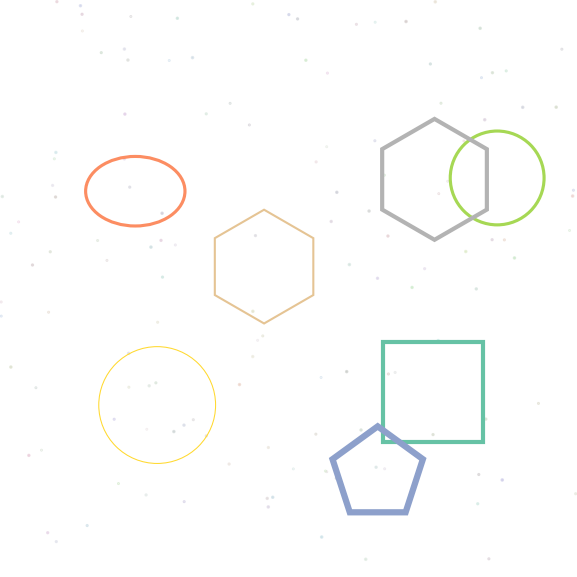[{"shape": "square", "thickness": 2, "radius": 0.43, "center": [0.75, 0.32]}, {"shape": "oval", "thickness": 1.5, "radius": 0.43, "center": [0.234, 0.668]}, {"shape": "pentagon", "thickness": 3, "radius": 0.41, "center": [0.654, 0.179]}, {"shape": "circle", "thickness": 1.5, "radius": 0.41, "center": [0.861, 0.691]}, {"shape": "circle", "thickness": 0.5, "radius": 0.51, "center": [0.272, 0.298]}, {"shape": "hexagon", "thickness": 1, "radius": 0.49, "center": [0.457, 0.537]}, {"shape": "hexagon", "thickness": 2, "radius": 0.52, "center": [0.752, 0.689]}]